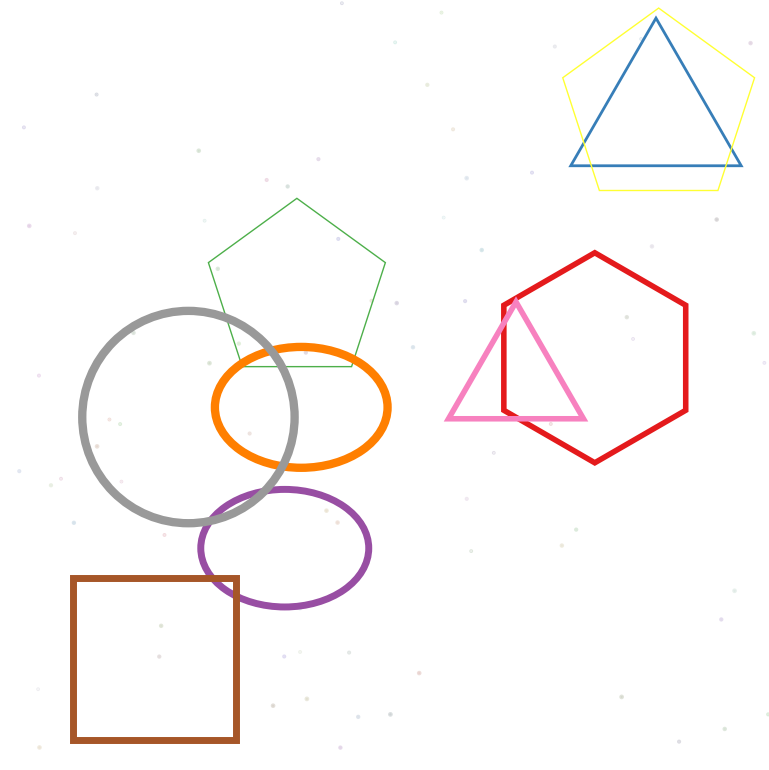[{"shape": "hexagon", "thickness": 2, "radius": 0.68, "center": [0.772, 0.535]}, {"shape": "triangle", "thickness": 1, "radius": 0.64, "center": [0.852, 0.849]}, {"shape": "pentagon", "thickness": 0.5, "radius": 0.6, "center": [0.386, 0.622]}, {"shape": "oval", "thickness": 2.5, "radius": 0.55, "center": [0.37, 0.288]}, {"shape": "oval", "thickness": 3, "radius": 0.56, "center": [0.391, 0.471]}, {"shape": "pentagon", "thickness": 0.5, "radius": 0.65, "center": [0.855, 0.859]}, {"shape": "square", "thickness": 2.5, "radius": 0.53, "center": [0.201, 0.144]}, {"shape": "triangle", "thickness": 2, "radius": 0.51, "center": [0.67, 0.507]}, {"shape": "circle", "thickness": 3, "radius": 0.69, "center": [0.245, 0.458]}]